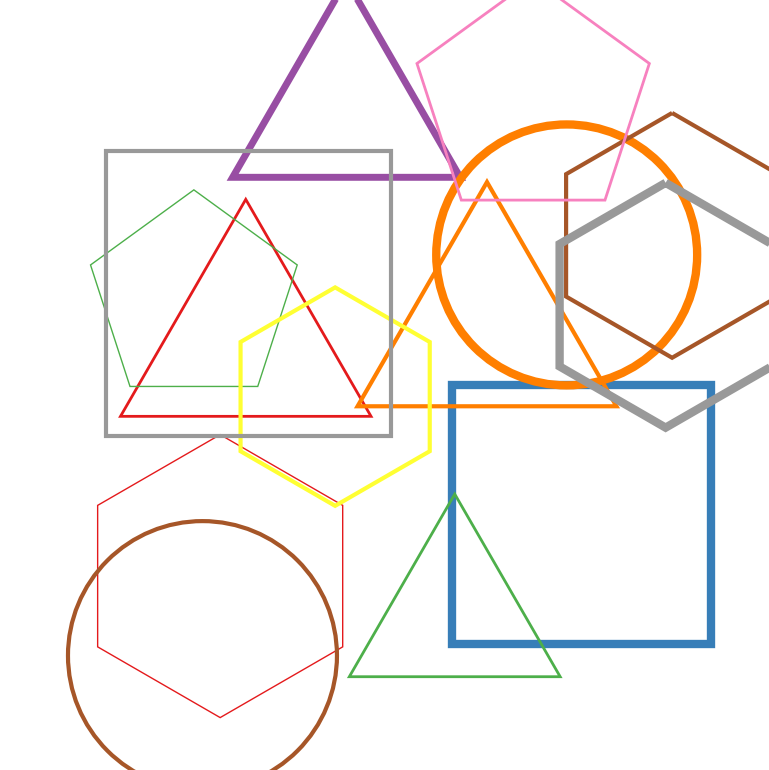[{"shape": "hexagon", "thickness": 0.5, "radius": 0.92, "center": [0.286, 0.252]}, {"shape": "triangle", "thickness": 1, "radius": 0.94, "center": [0.319, 0.553]}, {"shape": "square", "thickness": 3, "radius": 0.84, "center": [0.755, 0.332]}, {"shape": "triangle", "thickness": 1, "radius": 0.79, "center": [0.591, 0.2]}, {"shape": "pentagon", "thickness": 0.5, "radius": 0.71, "center": [0.252, 0.612]}, {"shape": "triangle", "thickness": 2.5, "radius": 0.85, "center": [0.45, 0.855]}, {"shape": "circle", "thickness": 3, "radius": 0.85, "center": [0.736, 0.669]}, {"shape": "triangle", "thickness": 1.5, "radius": 0.97, "center": [0.632, 0.569]}, {"shape": "hexagon", "thickness": 1.5, "radius": 0.71, "center": [0.435, 0.485]}, {"shape": "hexagon", "thickness": 1.5, "radius": 0.79, "center": [0.873, 0.694]}, {"shape": "circle", "thickness": 1.5, "radius": 0.87, "center": [0.263, 0.149]}, {"shape": "pentagon", "thickness": 1, "radius": 0.79, "center": [0.692, 0.868]}, {"shape": "square", "thickness": 1.5, "radius": 0.92, "center": [0.323, 0.619]}, {"shape": "hexagon", "thickness": 3, "radius": 0.79, "center": [0.864, 0.604]}]